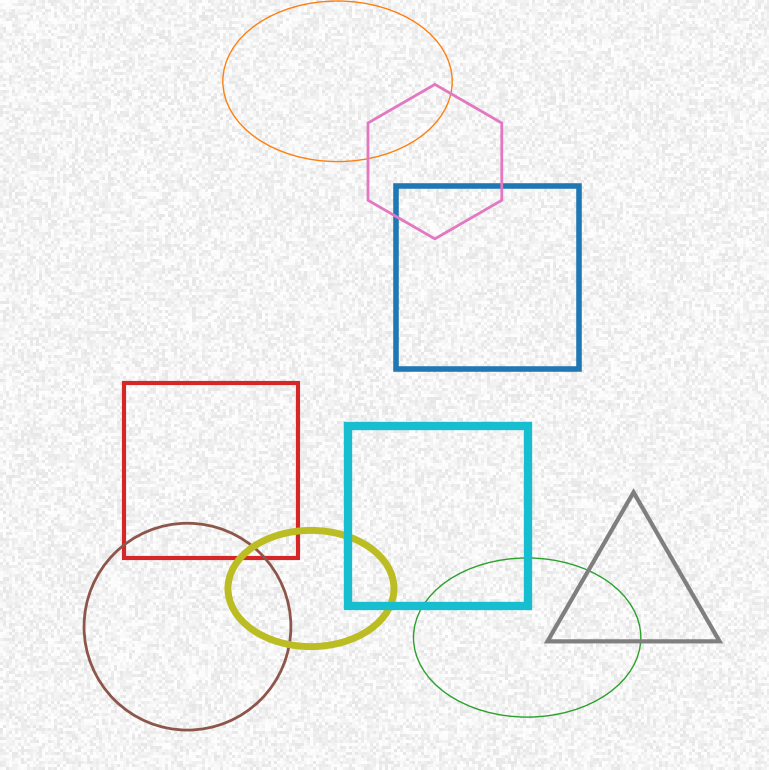[{"shape": "square", "thickness": 2, "radius": 0.59, "center": [0.634, 0.64]}, {"shape": "oval", "thickness": 0.5, "radius": 0.74, "center": [0.438, 0.894]}, {"shape": "oval", "thickness": 0.5, "radius": 0.74, "center": [0.685, 0.172]}, {"shape": "square", "thickness": 1.5, "radius": 0.57, "center": [0.274, 0.389]}, {"shape": "circle", "thickness": 1, "radius": 0.67, "center": [0.243, 0.186]}, {"shape": "hexagon", "thickness": 1, "radius": 0.5, "center": [0.565, 0.79]}, {"shape": "triangle", "thickness": 1.5, "radius": 0.65, "center": [0.823, 0.232]}, {"shape": "oval", "thickness": 2.5, "radius": 0.54, "center": [0.404, 0.236]}, {"shape": "square", "thickness": 3, "radius": 0.58, "center": [0.569, 0.329]}]